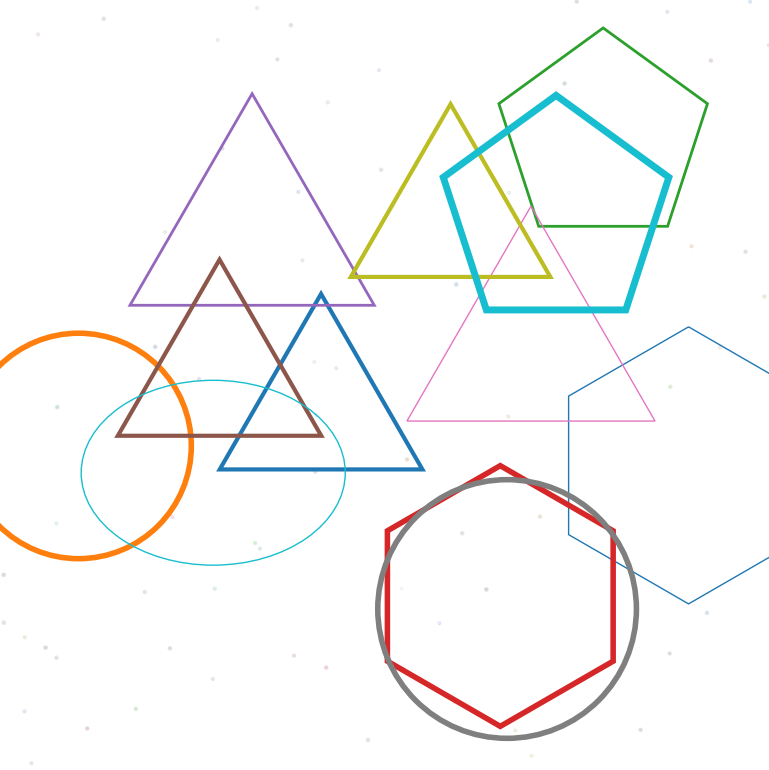[{"shape": "triangle", "thickness": 1.5, "radius": 0.76, "center": [0.417, 0.466]}, {"shape": "hexagon", "thickness": 0.5, "radius": 0.9, "center": [0.894, 0.396]}, {"shape": "circle", "thickness": 2, "radius": 0.73, "center": [0.102, 0.421]}, {"shape": "pentagon", "thickness": 1, "radius": 0.71, "center": [0.783, 0.821]}, {"shape": "hexagon", "thickness": 2, "radius": 0.85, "center": [0.65, 0.226]}, {"shape": "triangle", "thickness": 1, "radius": 0.92, "center": [0.327, 0.695]}, {"shape": "triangle", "thickness": 1.5, "radius": 0.76, "center": [0.285, 0.51]}, {"shape": "triangle", "thickness": 0.5, "radius": 0.93, "center": [0.69, 0.546]}, {"shape": "circle", "thickness": 2, "radius": 0.84, "center": [0.659, 0.209]}, {"shape": "triangle", "thickness": 1.5, "radius": 0.75, "center": [0.585, 0.715]}, {"shape": "pentagon", "thickness": 2.5, "radius": 0.77, "center": [0.722, 0.722]}, {"shape": "oval", "thickness": 0.5, "radius": 0.86, "center": [0.277, 0.386]}]